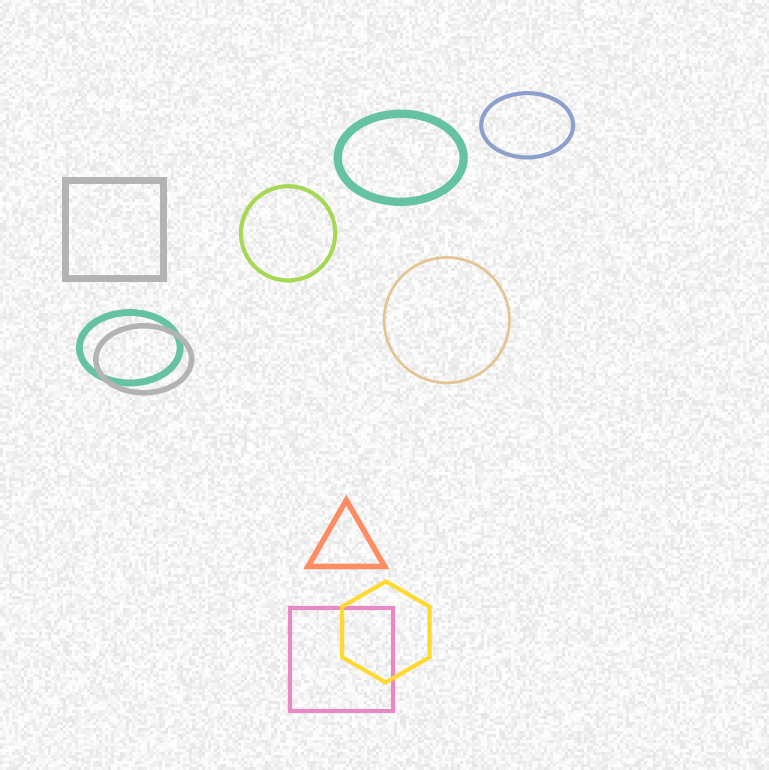[{"shape": "oval", "thickness": 3, "radius": 0.41, "center": [0.52, 0.795]}, {"shape": "oval", "thickness": 2.5, "radius": 0.33, "center": [0.169, 0.548]}, {"shape": "triangle", "thickness": 2, "radius": 0.29, "center": [0.45, 0.293]}, {"shape": "oval", "thickness": 1.5, "radius": 0.3, "center": [0.685, 0.837]}, {"shape": "square", "thickness": 1.5, "radius": 0.34, "center": [0.443, 0.143]}, {"shape": "circle", "thickness": 1.5, "radius": 0.31, "center": [0.374, 0.697]}, {"shape": "hexagon", "thickness": 1.5, "radius": 0.33, "center": [0.501, 0.179]}, {"shape": "circle", "thickness": 1, "radius": 0.41, "center": [0.58, 0.584]}, {"shape": "oval", "thickness": 2, "radius": 0.31, "center": [0.187, 0.533]}, {"shape": "square", "thickness": 2.5, "radius": 0.32, "center": [0.148, 0.703]}]